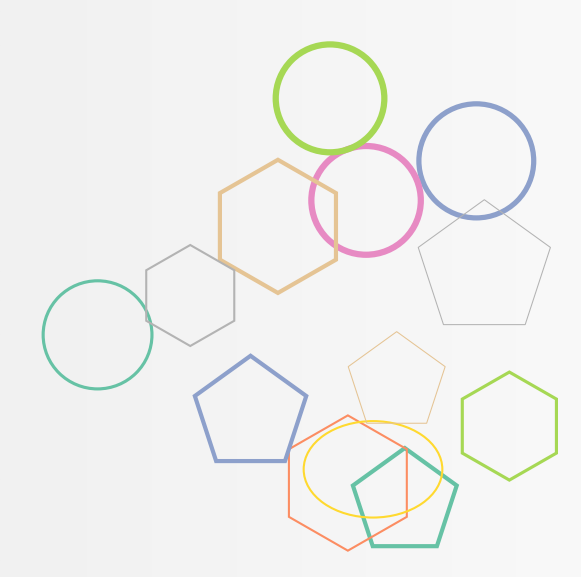[{"shape": "circle", "thickness": 1.5, "radius": 0.47, "center": [0.168, 0.419]}, {"shape": "pentagon", "thickness": 2, "radius": 0.47, "center": [0.696, 0.129]}, {"shape": "hexagon", "thickness": 1, "radius": 0.59, "center": [0.598, 0.163]}, {"shape": "circle", "thickness": 2.5, "radius": 0.49, "center": [0.819, 0.721]}, {"shape": "pentagon", "thickness": 2, "radius": 0.5, "center": [0.431, 0.282]}, {"shape": "circle", "thickness": 3, "radius": 0.47, "center": [0.63, 0.652]}, {"shape": "circle", "thickness": 3, "radius": 0.47, "center": [0.568, 0.829]}, {"shape": "hexagon", "thickness": 1.5, "radius": 0.47, "center": [0.876, 0.261]}, {"shape": "oval", "thickness": 1, "radius": 0.6, "center": [0.642, 0.186]}, {"shape": "hexagon", "thickness": 2, "radius": 0.58, "center": [0.478, 0.607]}, {"shape": "pentagon", "thickness": 0.5, "radius": 0.44, "center": [0.682, 0.337]}, {"shape": "pentagon", "thickness": 0.5, "radius": 0.6, "center": [0.833, 0.534]}, {"shape": "hexagon", "thickness": 1, "radius": 0.44, "center": [0.327, 0.487]}]